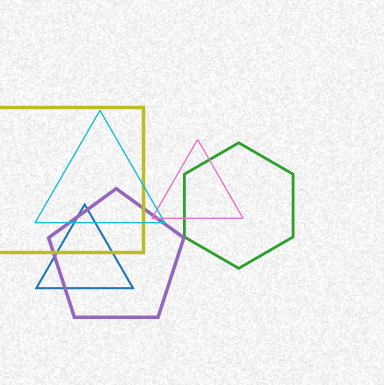[{"shape": "triangle", "thickness": 1.5, "radius": 0.73, "center": [0.22, 0.324]}, {"shape": "hexagon", "thickness": 2, "radius": 0.82, "center": [0.62, 0.466]}, {"shape": "pentagon", "thickness": 2.5, "radius": 0.92, "center": [0.302, 0.325]}, {"shape": "triangle", "thickness": 1, "radius": 0.68, "center": [0.513, 0.501]}, {"shape": "square", "thickness": 2.5, "radius": 0.94, "center": [0.184, 0.534]}, {"shape": "triangle", "thickness": 1, "radius": 0.97, "center": [0.26, 0.519]}]